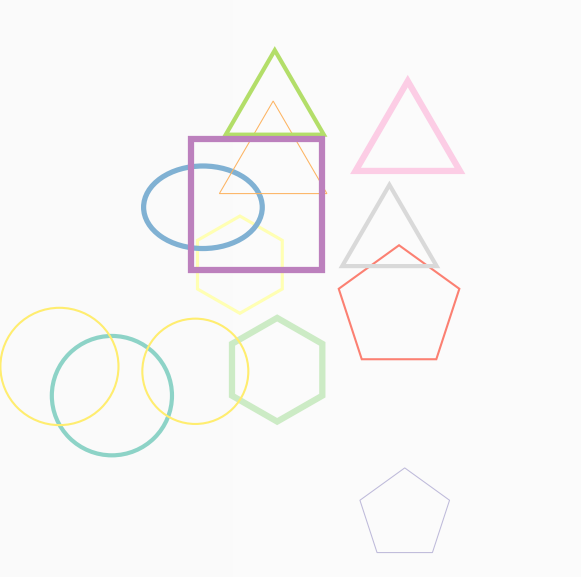[{"shape": "circle", "thickness": 2, "radius": 0.52, "center": [0.193, 0.314]}, {"shape": "hexagon", "thickness": 1.5, "radius": 0.42, "center": [0.413, 0.541]}, {"shape": "pentagon", "thickness": 0.5, "radius": 0.41, "center": [0.696, 0.108]}, {"shape": "pentagon", "thickness": 1, "radius": 0.55, "center": [0.687, 0.465]}, {"shape": "oval", "thickness": 2.5, "radius": 0.51, "center": [0.349, 0.64]}, {"shape": "triangle", "thickness": 0.5, "radius": 0.53, "center": [0.47, 0.717]}, {"shape": "triangle", "thickness": 2, "radius": 0.49, "center": [0.473, 0.815]}, {"shape": "triangle", "thickness": 3, "radius": 0.52, "center": [0.701, 0.755]}, {"shape": "triangle", "thickness": 2, "radius": 0.47, "center": [0.67, 0.585]}, {"shape": "square", "thickness": 3, "radius": 0.56, "center": [0.441, 0.645]}, {"shape": "hexagon", "thickness": 3, "radius": 0.45, "center": [0.477, 0.359]}, {"shape": "circle", "thickness": 1, "radius": 0.51, "center": [0.102, 0.365]}, {"shape": "circle", "thickness": 1, "radius": 0.46, "center": [0.336, 0.356]}]